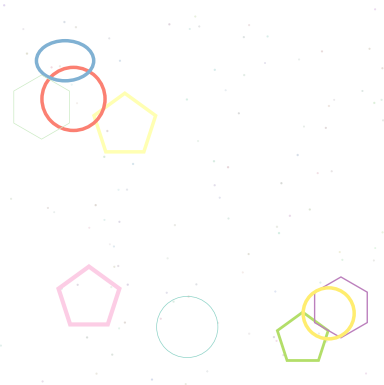[{"shape": "circle", "thickness": 0.5, "radius": 0.4, "center": [0.486, 0.151]}, {"shape": "pentagon", "thickness": 2.5, "radius": 0.42, "center": [0.324, 0.674]}, {"shape": "circle", "thickness": 2.5, "radius": 0.41, "center": [0.191, 0.743]}, {"shape": "oval", "thickness": 2.5, "radius": 0.37, "center": [0.169, 0.842]}, {"shape": "pentagon", "thickness": 2, "radius": 0.35, "center": [0.786, 0.12]}, {"shape": "pentagon", "thickness": 3, "radius": 0.42, "center": [0.231, 0.225]}, {"shape": "hexagon", "thickness": 1, "radius": 0.39, "center": [0.886, 0.202]}, {"shape": "hexagon", "thickness": 0.5, "radius": 0.42, "center": [0.108, 0.722]}, {"shape": "circle", "thickness": 2.5, "radius": 0.33, "center": [0.854, 0.186]}]